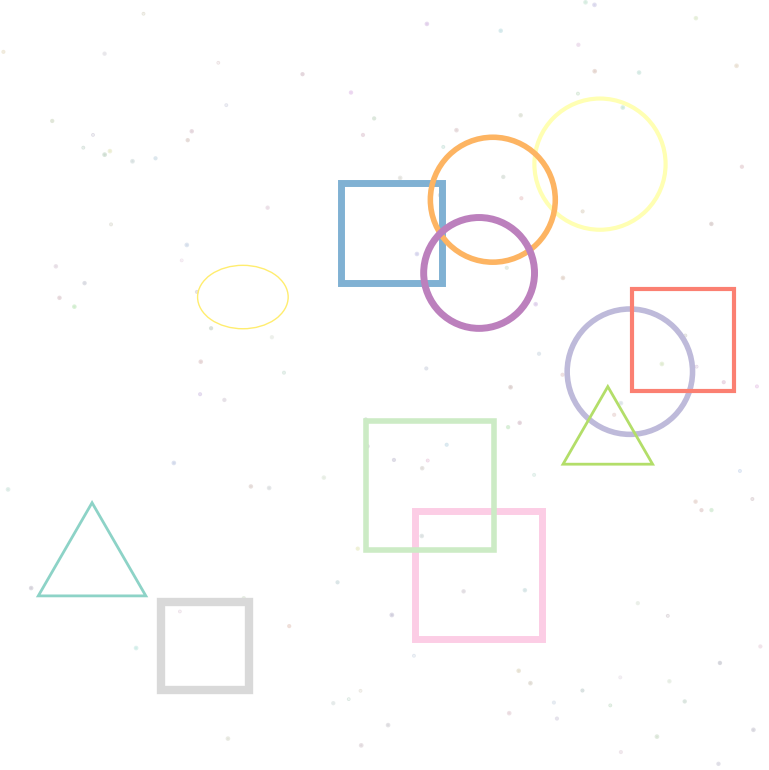[{"shape": "triangle", "thickness": 1, "radius": 0.4, "center": [0.12, 0.266]}, {"shape": "circle", "thickness": 1.5, "radius": 0.43, "center": [0.779, 0.787]}, {"shape": "circle", "thickness": 2, "radius": 0.41, "center": [0.818, 0.517]}, {"shape": "square", "thickness": 1.5, "radius": 0.33, "center": [0.887, 0.558]}, {"shape": "square", "thickness": 2.5, "radius": 0.33, "center": [0.508, 0.698]}, {"shape": "circle", "thickness": 2, "radius": 0.41, "center": [0.64, 0.741]}, {"shape": "triangle", "thickness": 1, "radius": 0.34, "center": [0.789, 0.431]}, {"shape": "square", "thickness": 2.5, "radius": 0.41, "center": [0.621, 0.253]}, {"shape": "square", "thickness": 3, "radius": 0.29, "center": [0.267, 0.161]}, {"shape": "circle", "thickness": 2.5, "radius": 0.36, "center": [0.622, 0.646]}, {"shape": "square", "thickness": 2, "radius": 0.42, "center": [0.559, 0.369]}, {"shape": "oval", "thickness": 0.5, "radius": 0.29, "center": [0.315, 0.614]}]